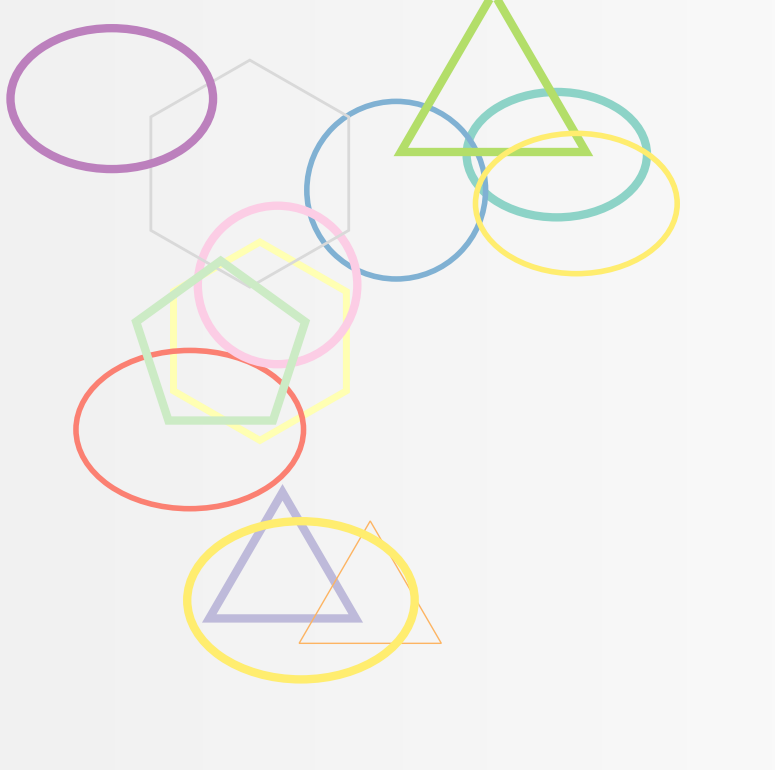[{"shape": "oval", "thickness": 3, "radius": 0.58, "center": [0.718, 0.799]}, {"shape": "hexagon", "thickness": 2.5, "radius": 0.64, "center": [0.335, 0.557]}, {"shape": "triangle", "thickness": 3, "radius": 0.55, "center": [0.365, 0.251]}, {"shape": "oval", "thickness": 2, "radius": 0.73, "center": [0.245, 0.442]}, {"shape": "circle", "thickness": 2, "radius": 0.58, "center": [0.511, 0.753]}, {"shape": "triangle", "thickness": 0.5, "radius": 0.53, "center": [0.478, 0.217]}, {"shape": "triangle", "thickness": 3, "radius": 0.69, "center": [0.637, 0.872]}, {"shape": "circle", "thickness": 3, "radius": 0.51, "center": [0.358, 0.63]}, {"shape": "hexagon", "thickness": 1, "radius": 0.74, "center": [0.322, 0.775]}, {"shape": "oval", "thickness": 3, "radius": 0.65, "center": [0.144, 0.872]}, {"shape": "pentagon", "thickness": 3, "radius": 0.57, "center": [0.285, 0.547]}, {"shape": "oval", "thickness": 2, "radius": 0.65, "center": [0.744, 0.736]}, {"shape": "oval", "thickness": 3, "radius": 0.73, "center": [0.388, 0.22]}]